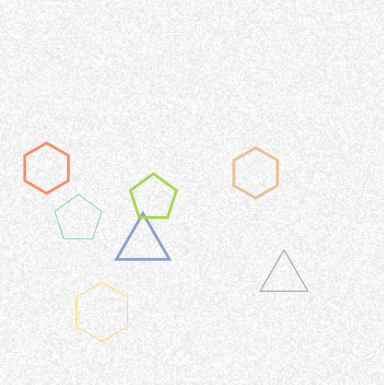[{"shape": "pentagon", "thickness": 0.5, "radius": 0.32, "center": [0.203, 0.431]}, {"shape": "hexagon", "thickness": 2, "radius": 0.33, "center": [0.121, 0.563]}, {"shape": "triangle", "thickness": 2, "radius": 0.4, "center": [0.371, 0.366]}, {"shape": "pentagon", "thickness": 2, "radius": 0.31, "center": [0.399, 0.486]}, {"shape": "hexagon", "thickness": 0.5, "radius": 0.38, "center": [0.265, 0.19]}, {"shape": "hexagon", "thickness": 2, "radius": 0.33, "center": [0.664, 0.551]}, {"shape": "triangle", "thickness": 1, "radius": 0.36, "center": [0.738, 0.279]}]